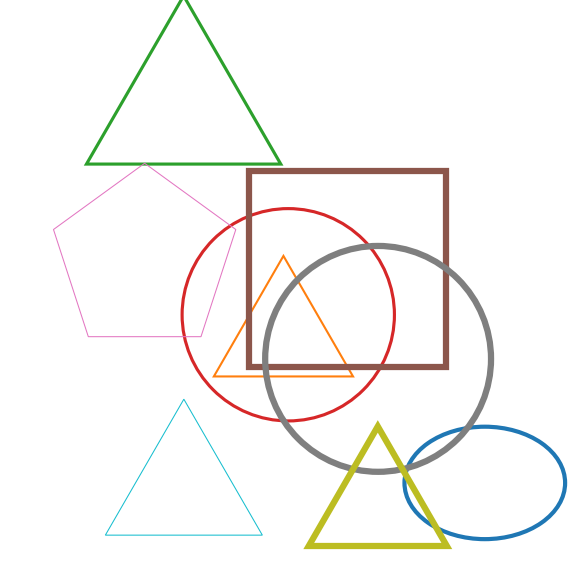[{"shape": "oval", "thickness": 2, "radius": 0.7, "center": [0.839, 0.163]}, {"shape": "triangle", "thickness": 1, "radius": 0.7, "center": [0.491, 0.417]}, {"shape": "triangle", "thickness": 1.5, "radius": 0.97, "center": [0.318, 0.812]}, {"shape": "circle", "thickness": 1.5, "radius": 0.92, "center": [0.499, 0.454]}, {"shape": "square", "thickness": 3, "radius": 0.85, "center": [0.601, 0.534]}, {"shape": "pentagon", "thickness": 0.5, "radius": 0.83, "center": [0.25, 0.55]}, {"shape": "circle", "thickness": 3, "radius": 0.98, "center": [0.655, 0.378]}, {"shape": "triangle", "thickness": 3, "radius": 0.69, "center": [0.654, 0.123]}, {"shape": "triangle", "thickness": 0.5, "radius": 0.78, "center": [0.318, 0.151]}]